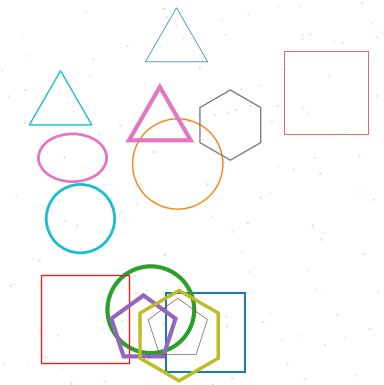[{"shape": "triangle", "thickness": 0.5, "radius": 0.47, "center": [0.458, 0.886]}, {"shape": "square", "thickness": 1.5, "radius": 0.52, "center": [0.534, 0.137]}, {"shape": "circle", "thickness": 1, "radius": 0.59, "center": [0.462, 0.574]}, {"shape": "circle", "thickness": 3, "radius": 0.56, "center": [0.392, 0.196]}, {"shape": "square", "thickness": 1, "radius": 0.57, "center": [0.22, 0.171]}, {"shape": "square", "thickness": 0.5, "radius": 0.54, "center": [0.847, 0.76]}, {"shape": "pentagon", "thickness": 3, "radius": 0.44, "center": [0.373, 0.145]}, {"shape": "pentagon", "thickness": 0.5, "radius": 0.4, "center": [0.462, 0.145]}, {"shape": "triangle", "thickness": 3, "radius": 0.46, "center": [0.415, 0.682]}, {"shape": "oval", "thickness": 2, "radius": 0.44, "center": [0.188, 0.59]}, {"shape": "hexagon", "thickness": 1, "radius": 0.46, "center": [0.598, 0.675]}, {"shape": "hexagon", "thickness": 2.5, "radius": 0.59, "center": [0.465, 0.128]}, {"shape": "circle", "thickness": 2, "radius": 0.44, "center": [0.209, 0.432]}, {"shape": "triangle", "thickness": 1, "radius": 0.47, "center": [0.157, 0.722]}]